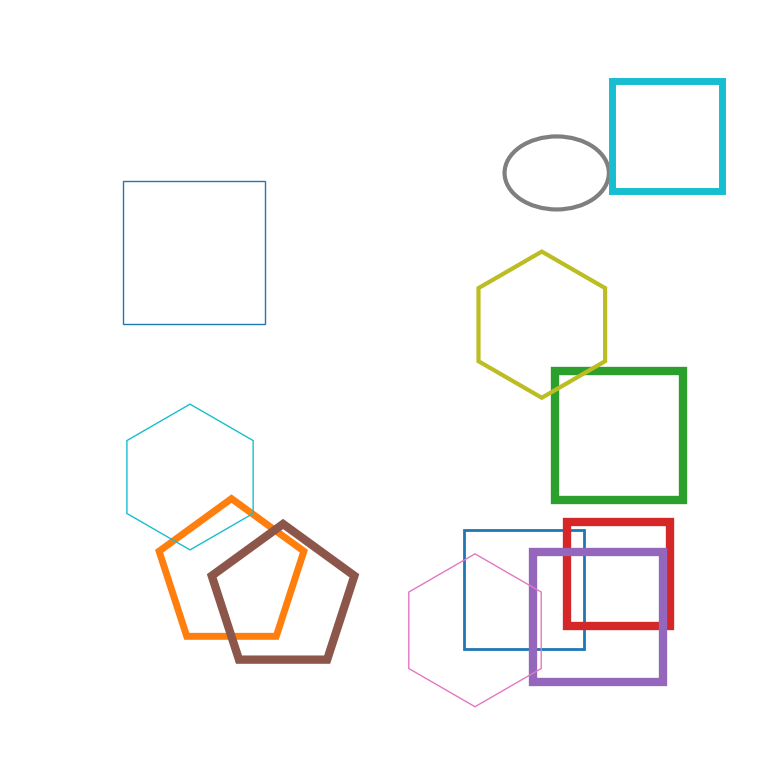[{"shape": "square", "thickness": 1, "radius": 0.39, "center": [0.681, 0.234]}, {"shape": "square", "thickness": 0.5, "radius": 0.46, "center": [0.252, 0.672]}, {"shape": "pentagon", "thickness": 2.5, "radius": 0.49, "center": [0.301, 0.254]}, {"shape": "square", "thickness": 3, "radius": 0.42, "center": [0.804, 0.434]}, {"shape": "square", "thickness": 3, "radius": 0.34, "center": [0.803, 0.254]}, {"shape": "square", "thickness": 3, "radius": 0.42, "center": [0.777, 0.199]}, {"shape": "pentagon", "thickness": 3, "radius": 0.49, "center": [0.368, 0.222]}, {"shape": "hexagon", "thickness": 0.5, "radius": 0.5, "center": [0.617, 0.181]}, {"shape": "oval", "thickness": 1.5, "radius": 0.34, "center": [0.723, 0.775]}, {"shape": "hexagon", "thickness": 1.5, "radius": 0.47, "center": [0.704, 0.578]}, {"shape": "hexagon", "thickness": 0.5, "radius": 0.47, "center": [0.247, 0.38]}, {"shape": "square", "thickness": 2.5, "radius": 0.36, "center": [0.866, 0.824]}]